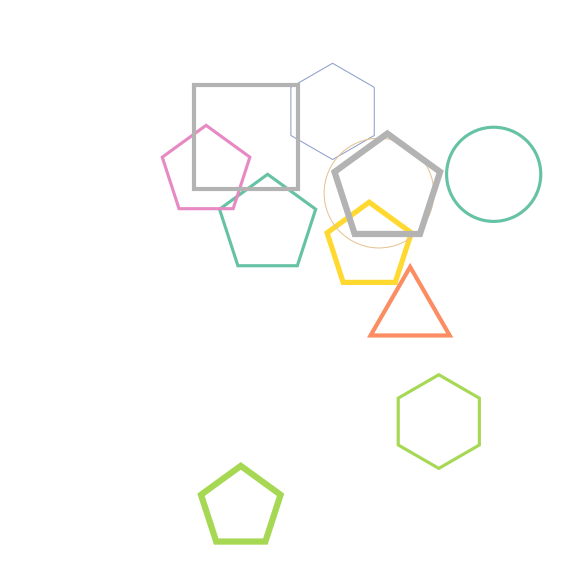[{"shape": "circle", "thickness": 1.5, "radius": 0.41, "center": [0.855, 0.697]}, {"shape": "pentagon", "thickness": 1.5, "radius": 0.44, "center": [0.463, 0.61]}, {"shape": "triangle", "thickness": 2, "radius": 0.4, "center": [0.71, 0.458]}, {"shape": "hexagon", "thickness": 0.5, "radius": 0.42, "center": [0.576, 0.806]}, {"shape": "pentagon", "thickness": 1.5, "radius": 0.4, "center": [0.357, 0.702]}, {"shape": "pentagon", "thickness": 3, "radius": 0.36, "center": [0.417, 0.12]}, {"shape": "hexagon", "thickness": 1.5, "radius": 0.41, "center": [0.76, 0.269]}, {"shape": "pentagon", "thickness": 2.5, "radius": 0.38, "center": [0.639, 0.572]}, {"shape": "circle", "thickness": 0.5, "radius": 0.48, "center": [0.656, 0.665]}, {"shape": "square", "thickness": 2, "radius": 0.45, "center": [0.427, 0.763]}, {"shape": "pentagon", "thickness": 3, "radius": 0.48, "center": [0.671, 0.672]}]